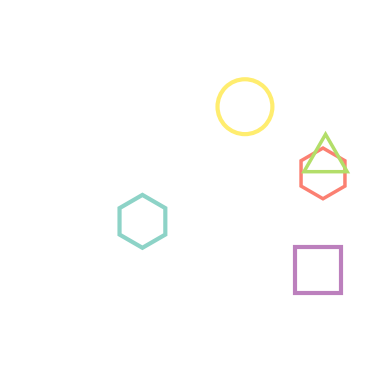[{"shape": "hexagon", "thickness": 3, "radius": 0.34, "center": [0.37, 0.425]}, {"shape": "hexagon", "thickness": 2.5, "radius": 0.33, "center": [0.839, 0.55]}, {"shape": "triangle", "thickness": 2.5, "radius": 0.32, "center": [0.846, 0.586]}, {"shape": "square", "thickness": 3, "radius": 0.3, "center": [0.826, 0.299]}, {"shape": "circle", "thickness": 3, "radius": 0.36, "center": [0.636, 0.723]}]